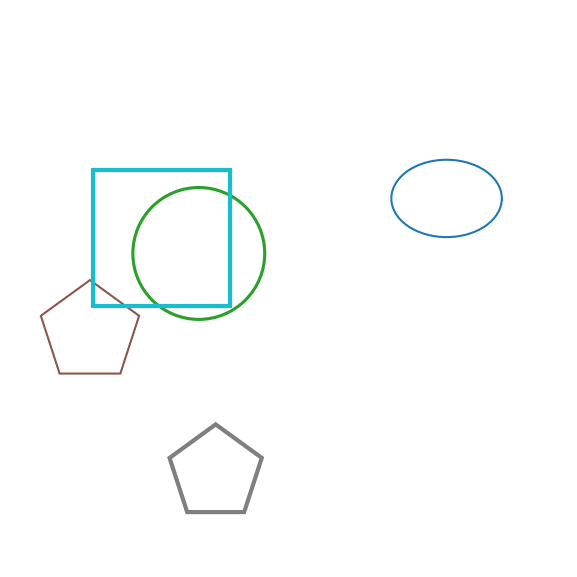[{"shape": "oval", "thickness": 1, "radius": 0.48, "center": [0.773, 0.656]}, {"shape": "circle", "thickness": 1.5, "radius": 0.57, "center": [0.344, 0.56]}, {"shape": "pentagon", "thickness": 1, "radius": 0.45, "center": [0.156, 0.425]}, {"shape": "pentagon", "thickness": 2, "radius": 0.42, "center": [0.373, 0.18]}, {"shape": "square", "thickness": 2, "radius": 0.59, "center": [0.28, 0.586]}]